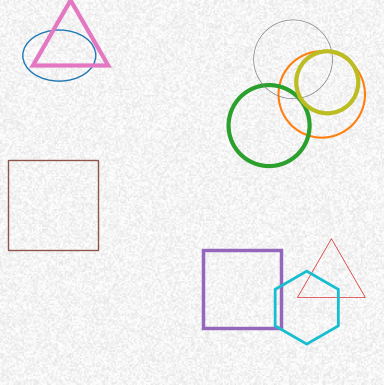[{"shape": "oval", "thickness": 1, "radius": 0.47, "center": [0.154, 0.856]}, {"shape": "circle", "thickness": 1.5, "radius": 0.56, "center": [0.836, 0.755]}, {"shape": "circle", "thickness": 3, "radius": 0.53, "center": [0.699, 0.674]}, {"shape": "triangle", "thickness": 0.5, "radius": 0.51, "center": [0.861, 0.278]}, {"shape": "square", "thickness": 2.5, "radius": 0.51, "center": [0.629, 0.249]}, {"shape": "square", "thickness": 1, "radius": 0.58, "center": [0.138, 0.468]}, {"shape": "triangle", "thickness": 3, "radius": 0.56, "center": [0.183, 0.886]}, {"shape": "circle", "thickness": 0.5, "radius": 0.51, "center": [0.761, 0.846]}, {"shape": "circle", "thickness": 3, "radius": 0.4, "center": [0.85, 0.786]}, {"shape": "hexagon", "thickness": 2, "radius": 0.47, "center": [0.797, 0.201]}]